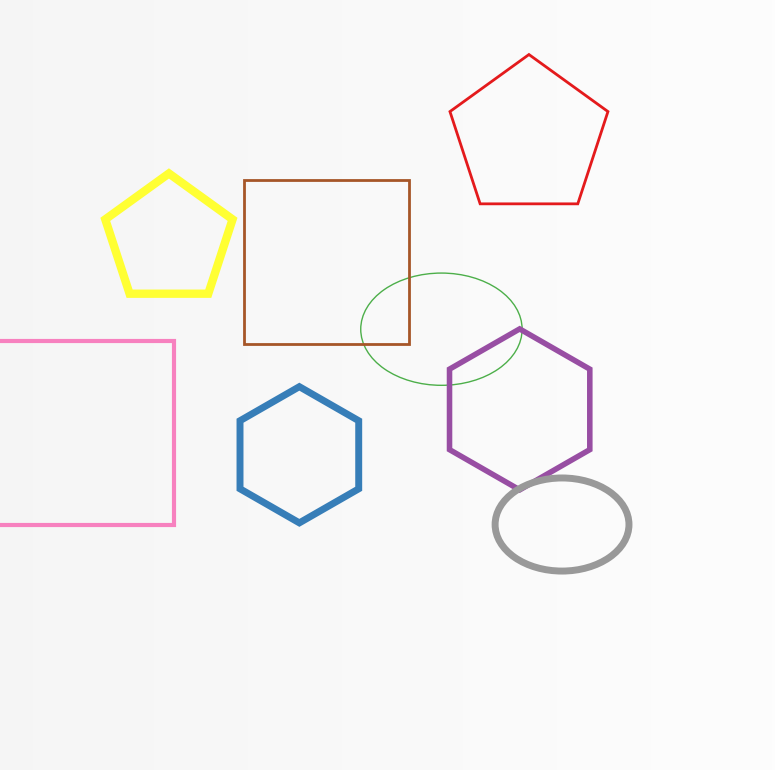[{"shape": "pentagon", "thickness": 1, "radius": 0.54, "center": [0.683, 0.822]}, {"shape": "hexagon", "thickness": 2.5, "radius": 0.44, "center": [0.386, 0.409]}, {"shape": "oval", "thickness": 0.5, "radius": 0.52, "center": [0.57, 0.572]}, {"shape": "hexagon", "thickness": 2, "radius": 0.52, "center": [0.671, 0.468]}, {"shape": "pentagon", "thickness": 3, "radius": 0.43, "center": [0.218, 0.688]}, {"shape": "square", "thickness": 1, "radius": 0.53, "center": [0.422, 0.66]}, {"shape": "square", "thickness": 1.5, "radius": 0.6, "center": [0.105, 0.438]}, {"shape": "oval", "thickness": 2.5, "radius": 0.43, "center": [0.725, 0.319]}]